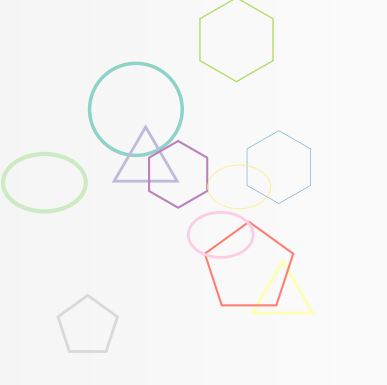[{"shape": "circle", "thickness": 2.5, "radius": 0.6, "center": [0.351, 0.716]}, {"shape": "triangle", "thickness": 2, "radius": 0.45, "center": [0.73, 0.232]}, {"shape": "triangle", "thickness": 2, "radius": 0.47, "center": [0.376, 0.576]}, {"shape": "pentagon", "thickness": 1.5, "radius": 0.6, "center": [0.643, 0.304]}, {"shape": "hexagon", "thickness": 0.5, "radius": 0.47, "center": [0.72, 0.566]}, {"shape": "hexagon", "thickness": 1, "radius": 0.54, "center": [0.61, 0.897]}, {"shape": "oval", "thickness": 2, "radius": 0.42, "center": [0.57, 0.39]}, {"shape": "pentagon", "thickness": 2, "radius": 0.4, "center": [0.226, 0.152]}, {"shape": "hexagon", "thickness": 1.5, "radius": 0.43, "center": [0.46, 0.547]}, {"shape": "oval", "thickness": 3, "radius": 0.53, "center": [0.115, 0.525]}, {"shape": "oval", "thickness": 0.5, "radius": 0.41, "center": [0.617, 0.515]}]